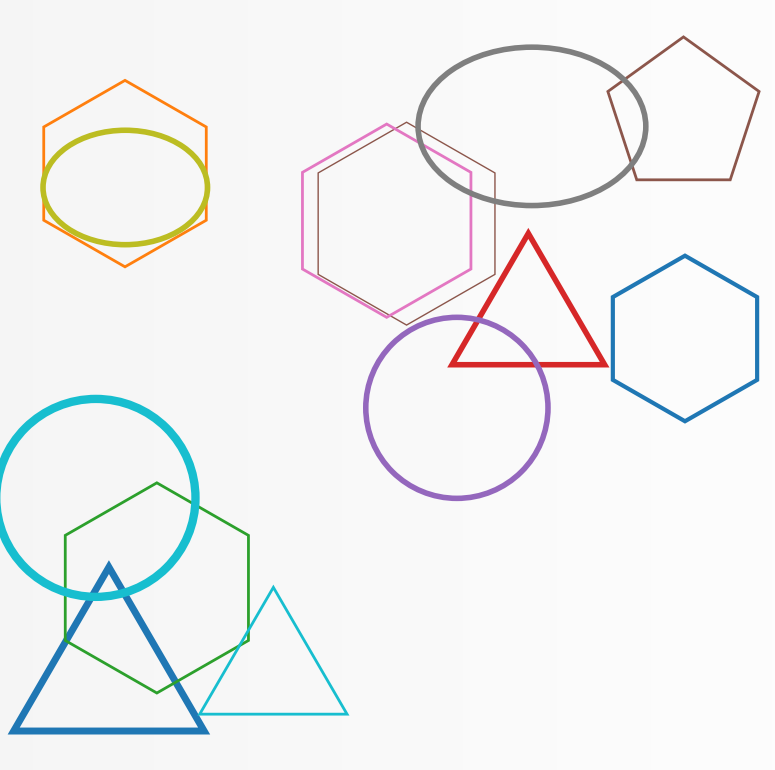[{"shape": "hexagon", "thickness": 1.5, "radius": 0.54, "center": [0.884, 0.56]}, {"shape": "triangle", "thickness": 2.5, "radius": 0.71, "center": [0.141, 0.122]}, {"shape": "hexagon", "thickness": 1, "radius": 0.61, "center": [0.161, 0.775]}, {"shape": "hexagon", "thickness": 1, "radius": 0.68, "center": [0.202, 0.236]}, {"shape": "triangle", "thickness": 2, "radius": 0.57, "center": [0.682, 0.583]}, {"shape": "circle", "thickness": 2, "radius": 0.59, "center": [0.59, 0.47]}, {"shape": "pentagon", "thickness": 1, "radius": 0.51, "center": [0.882, 0.849]}, {"shape": "hexagon", "thickness": 0.5, "radius": 0.66, "center": [0.525, 0.71]}, {"shape": "hexagon", "thickness": 1, "radius": 0.63, "center": [0.499, 0.713]}, {"shape": "oval", "thickness": 2, "radius": 0.73, "center": [0.686, 0.836]}, {"shape": "oval", "thickness": 2, "radius": 0.53, "center": [0.162, 0.757]}, {"shape": "circle", "thickness": 3, "radius": 0.64, "center": [0.124, 0.353]}, {"shape": "triangle", "thickness": 1, "radius": 0.55, "center": [0.353, 0.127]}]